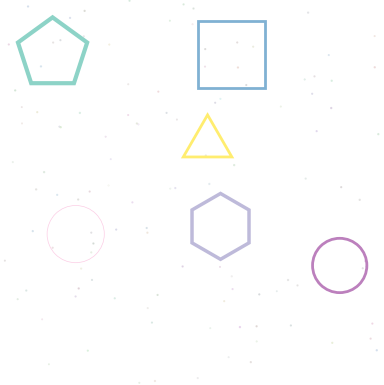[{"shape": "pentagon", "thickness": 3, "radius": 0.47, "center": [0.137, 0.86]}, {"shape": "hexagon", "thickness": 2.5, "radius": 0.43, "center": [0.573, 0.412]}, {"shape": "square", "thickness": 2, "radius": 0.43, "center": [0.601, 0.859]}, {"shape": "circle", "thickness": 0.5, "radius": 0.37, "center": [0.197, 0.392]}, {"shape": "circle", "thickness": 2, "radius": 0.35, "center": [0.882, 0.31]}, {"shape": "triangle", "thickness": 2, "radius": 0.36, "center": [0.539, 0.629]}]